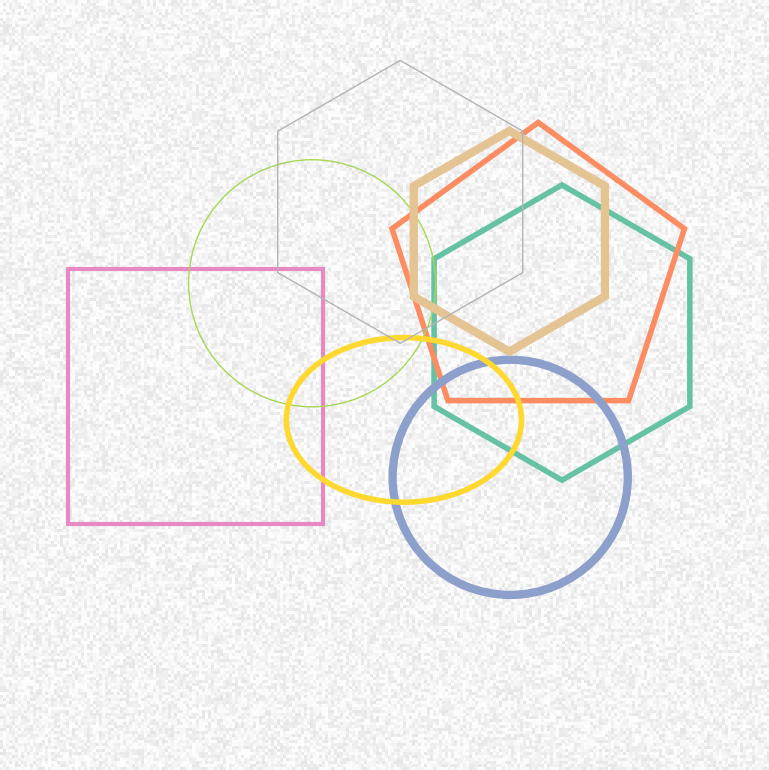[{"shape": "hexagon", "thickness": 2, "radius": 0.96, "center": [0.73, 0.568]}, {"shape": "pentagon", "thickness": 2, "radius": 1.0, "center": [0.699, 0.641]}, {"shape": "circle", "thickness": 3, "radius": 0.76, "center": [0.663, 0.38]}, {"shape": "square", "thickness": 1.5, "radius": 0.83, "center": [0.254, 0.485]}, {"shape": "circle", "thickness": 0.5, "radius": 0.8, "center": [0.405, 0.632]}, {"shape": "oval", "thickness": 2, "radius": 0.76, "center": [0.525, 0.455]}, {"shape": "hexagon", "thickness": 3, "radius": 0.72, "center": [0.661, 0.687]}, {"shape": "hexagon", "thickness": 0.5, "radius": 0.92, "center": [0.52, 0.738]}]